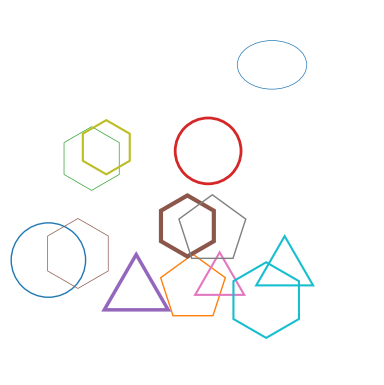[{"shape": "oval", "thickness": 0.5, "radius": 0.45, "center": [0.707, 0.832]}, {"shape": "circle", "thickness": 1, "radius": 0.48, "center": [0.126, 0.325]}, {"shape": "pentagon", "thickness": 1, "radius": 0.44, "center": [0.501, 0.251]}, {"shape": "hexagon", "thickness": 0.5, "radius": 0.41, "center": [0.238, 0.588]}, {"shape": "circle", "thickness": 2, "radius": 0.43, "center": [0.541, 0.608]}, {"shape": "triangle", "thickness": 2.5, "radius": 0.48, "center": [0.354, 0.243]}, {"shape": "hexagon", "thickness": 0.5, "radius": 0.45, "center": [0.202, 0.342]}, {"shape": "hexagon", "thickness": 3, "radius": 0.4, "center": [0.487, 0.413]}, {"shape": "triangle", "thickness": 1.5, "radius": 0.37, "center": [0.571, 0.271]}, {"shape": "pentagon", "thickness": 1, "radius": 0.46, "center": [0.552, 0.403]}, {"shape": "hexagon", "thickness": 1.5, "radius": 0.35, "center": [0.276, 0.618]}, {"shape": "triangle", "thickness": 1.5, "radius": 0.43, "center": [0.739, 0.301]}, {"shape": "hexagon", "thickness": 1.5, "radius": 0.49, "center": [0.691, 0.221]}]